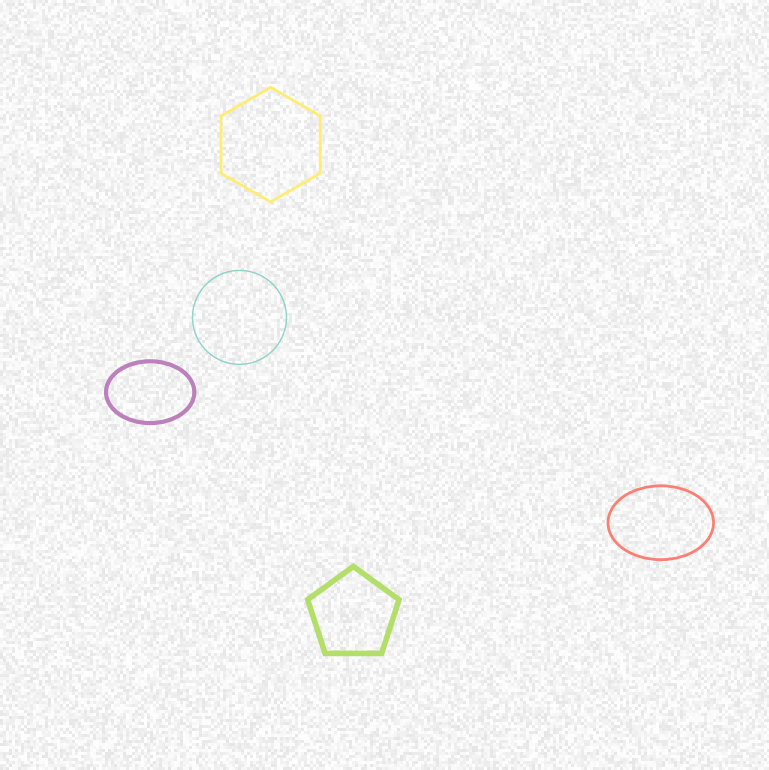[{"shape": "circle", "thickness": 0.5, "radius": 0.3, "center": [0.311, 0.588]}, {"shape": "oval", "thickness": 1, "radius": 0.34, "center": [0.858, 0.321]}, {"shape": "pentagon", "thickness": 2, "radius": 0.31, "center": [0.459, 0.202]}, {"shape": "oval", "thickness": 1.5, "radius": 0.29, "center": [0.195, 0.491]}, {"shape": "hexagon", "thickness": 1, "radius": 0.37, "center": [0.351, 0.812]}]